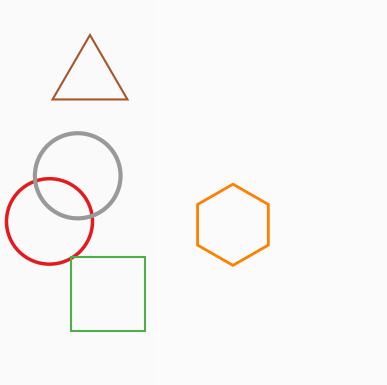[{"shape": "circle", "thickness": 2.5, "radius": 0.55, "center": [0.128, 0.425]}, {"shape": "square", "thickness": 1.5, "radius": 0.48, "center": [0.279, 0.236]}, {"shape": "hexagon", "thickness": 2, "radius": 0.53, "center": [0.601, 0.416]}, {"shape": "triangle", "thickness": 1.5, "radius": 0.56, "center": [0.232, 0.797]}, {"shape": "circle", "thickness": 3, "radius": 0.55, "center": [0.201, 0.543]}]